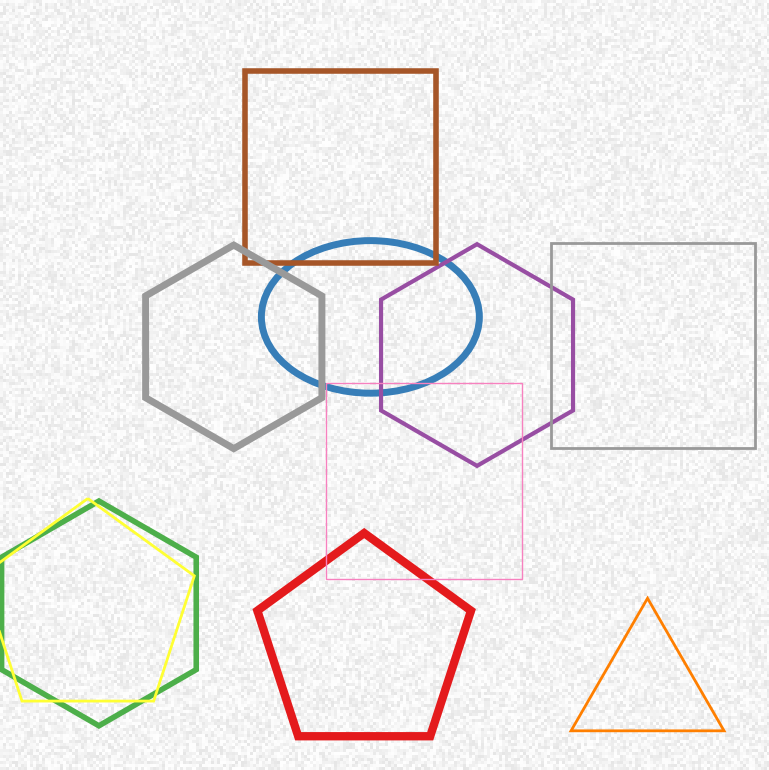[{"shape": "pentagon", "thickness": 3, "radius": 0.73, "center": [0.473, 0.162]}, {"shape": "oval", "thickness": 2.5, "radius": 0.71, "center": [0.481, 0.588]}, {"shape": "hexagon", "thickness": 2, "radius": 0.73, "center": [0.128, 0.203]}, {"shape": "hexagon", "thickness": 1.5, "radius": 0.72, "center": [0.62, 0.539]}, {"shape": "triangle", "thickness": 1, "radius": 0.57, "center": [0.841, 0.108]}, {"shape": "pentagon", "thickness": 1, "radius": 0.73, "center": [0.114, 0.207]}, {"shape": "square", "thickness": 2, "radius": 0.62, "center": [0.442, 0.783]}, {"shape": "square", "thickness": 0.5, "radius": 0.64, "center": [0.551, 0.375]}, {"shape": "hexagon", "thickness": 2.5, "radius": 0.66, "center": [0.304, 0.55]}, {"shape": "square", "thickness": 1, "radius": 0.66, "center": [0.848, 0.552]}]